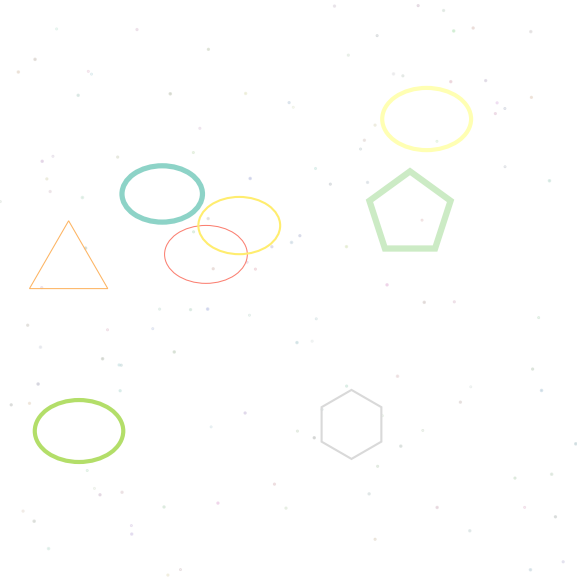[{"shape": "oval", "thickness": 2.5, "radius": 0.35, "center": [0.281, 0.663]}, {"shape": "oval", "thickness": 2, "radius": 0.38, "center": [0.739, 0.793]}, {"shape": "oval", "thickness": 0.5, "radius": 0.36, "center": [0.357, 0.559]}, {"shape": "triangle", "thickness": 0.5, "radius": 0.39, "center": [0.119, 0.539]}, {"shape": "oval", "thickness": 2, "radius": 0.38, "center": [0.137, 0.253]}, {"shape": "hexagon", "thickness": 1, "radius": 0.3, "center": [0.609, 0.264]}, {"shape": "pentagon", "thickness": 3, "radius": 0.37, "center": [0.71, 0.629]}, {"shape": "oval", "thickness": 1, "radius": 0.35, "center": [0.414, 0.609]}]